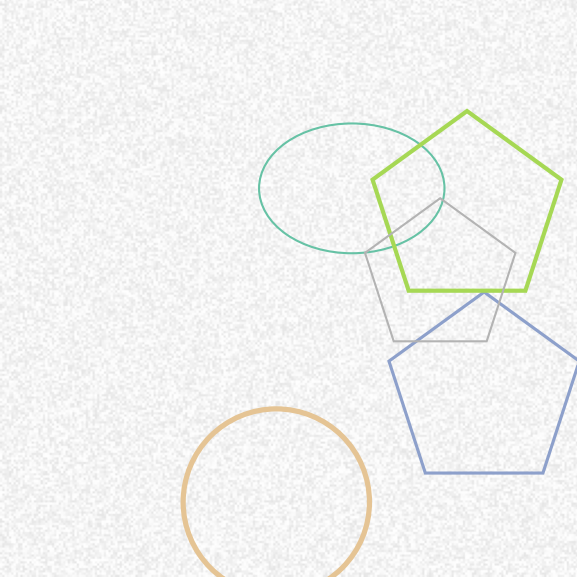[{"shape": "oval", "thickness": 1, "radius": 0.8, "center": [0.609, 0.673]}, {"shape": "pentagon", "thickness": 1.5, "radius": 0.87, "center": [0.838, 0.32]}, {"shape": "pentagon", "thickness": 2, "radius": 0.86, "center": [0.809, 0.635]}, {"shape": "circle", "thickness": 2.5, "radius": 0.81, "center": [0.478, 0.13]}, {"shape": "pentagon", "thickness": 1, "radius": 0.68, "center": [0.762, 0.519]}]